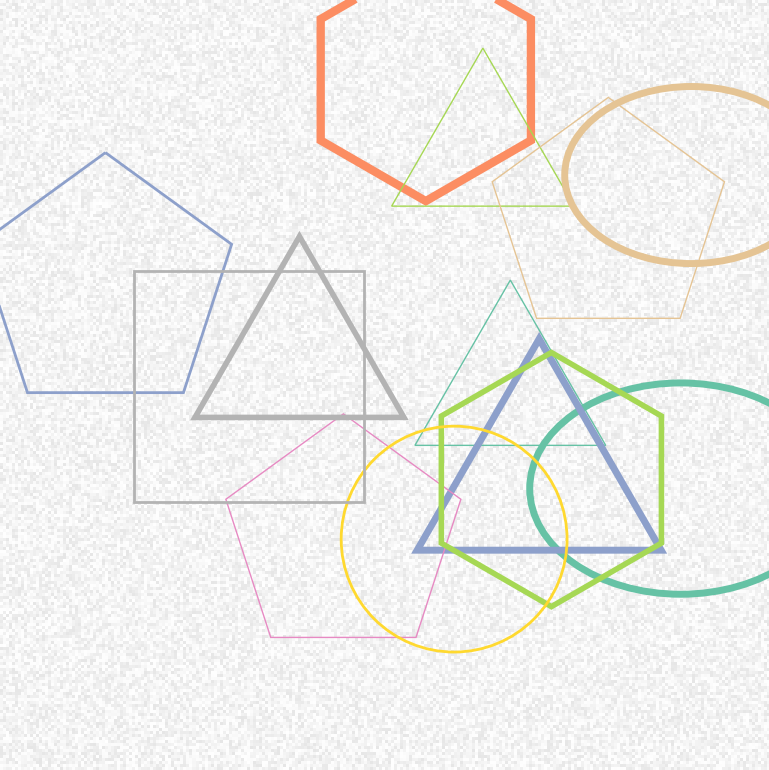[{"shape": "oval", "thickness": 2.5, "radius": 0.98, "center": [0.884, 0.365]}, {"shape": "triangle", "thickness": 0.5, "radius": 0.72, "center": [0.663, 0.493]}, {"shape": "hexagon", "thickness": 3, "radius": 0.79, "center": [0.553, 0.896]}, {"shape": "triangle", "thickness": 2.5, "radius": 0.91, "center": [0.7, 0.377]}, {"shape": "pentagon", "thickness": 1, "radius": 0.86, "center": [0.137, 0.629]}, {"shape": "pentagon", "thickness": 0.5, "radius": 0.8, "center": [0.446, 0.302]}, {"shape": "hexagon", "thickness": 2, "radius": 0.83, "center": [0.716, 0.377]}, {"shape": "triangle", "thickness": 0.5, "radius": 0.68, "center": [0.627, 0.801]}, {"shape": "circle", "thickness": 1, "radius": 0.73, "center": [0.59, 0.3]}, {"shape": "pentagon", "thickness": 0.5, "radius": 0.79, "center": [0.79, 0.715]}, {"shape": "oval", "thickness": 2.5, "radius": 0.82, "center": [0.898, 0.773]}, {"shape": "triangle", "thickness": 2, "radius": 0.78, "center": [0.389, 0.536]}, {"shape": "square", "thickness": 1, "radius": 0.75, "center": [0.324, 0.499]}]